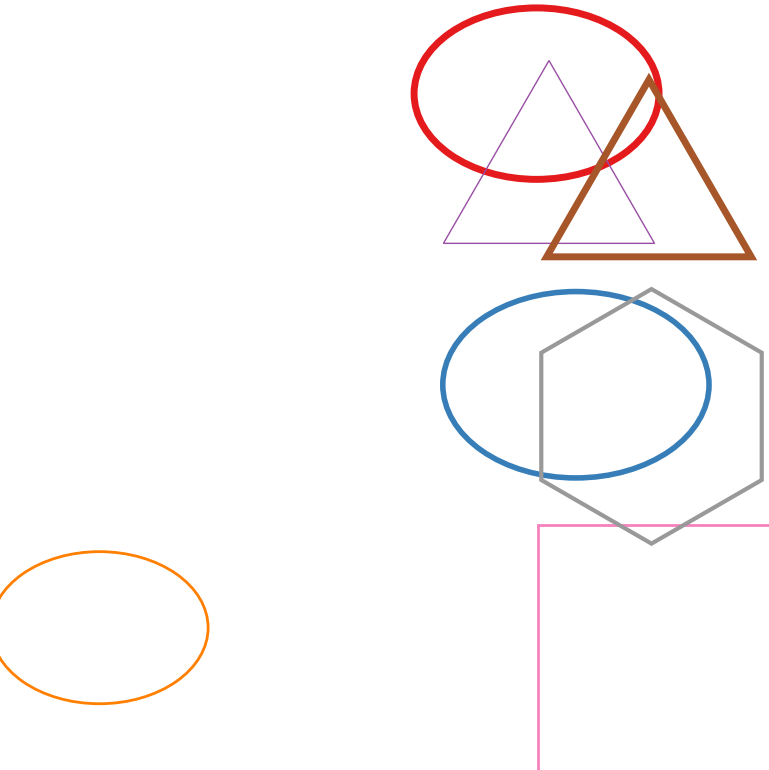[{"shape": "oval", "thickness": 2.5, "radius": 0.8, "center": [0.697, 0.878]}, {"shape": "oval", "thickness": 2, "radius": 0.86, "center": [0.748, 0.5]}, {"shape": "triangle", "thickness": 0.5, "radius": 0.79, "center": [0.713, 0.763]}, {"shape": "oval", "thickness": 1, "radius": 0.71, "center": [0.129, 0.185]}, {"shape": "triangle", "thickness": 2.5, "radius": 0.77, "center": [0.843, 0.743]}, {"shape": "square", "thickness": 1, "radius": 0.89, "center": [0.878, 0.14]}, {"shape": "hexagon", "thickness": 1.5, "radius": 0.83, "center": [0.846, 0.459]}]